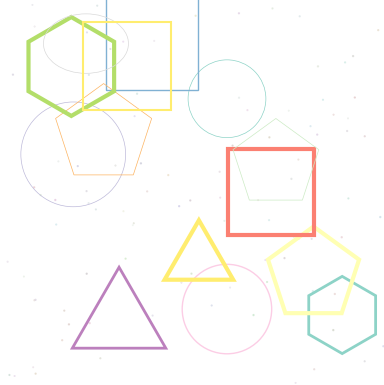[{"shape": "circle", "thickness": 0.5, "radius": 0.51, "center": [0.59, 0.744]}, {"shape": "hexagon", "thickness": 2, "radius": 0.5, "center": [0.889, 0.182]}, {"shape": "pentagon", "thickness": 3, "radius": 0.62, "center": [0.814, 0.287]}, {"shape": "circle", "thickness": 0.5, "radius": 0.68, "center": [0.19, 0.599]}, {"shape": "square", "thickness": 3, "radius": 0.56, "center": [0.705, 0.502]}, {"shape": "square", "thickness": 1, "radius": 0.6, "center": [0.395, 0.884]}, {"shape": "pentagon", "thickness": 0.5, "radius": 0.66, "center": [0.269, 0.652]}, {"shape": "hexagon", "thickness": 3, "radius": 0.64, "center": [0.185, 0.827]}, {"shape": "circle", "thickness": 1, "radius": 0.58, "center": [0.589, 0.197]}, {"shape": "oval", "thickness": 0.5, "radius": 0.55, "center": [0.223, 0.887]}, {"shape": "triangle", "thickness": 2, "radius": 0.7, "center": [0.309, 0.166]}, {"shape": "pentagon", "thickness": 0.5, "radius": 0.59, "center": [0.717, 0.575]}, {"shape": "triangle", "thickness": 3, "radius": 0.51, "center": [0.517, 0.325]}, {"shape": "square", "thickness": 1.5, "radius": 0.57, "center": [0.329, 0.829]}]